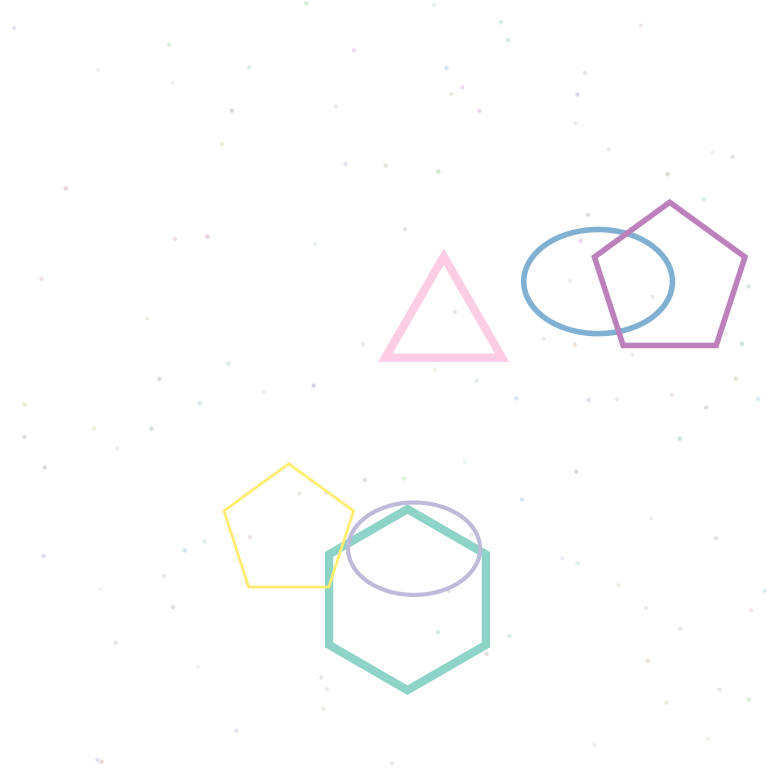[{"shape": "hexagon", "thickness": 3, "radius": 0.59, "center": [0.529, 0.221]}, {"shape": "oval", "thickness": 1.5, "radius": 0.43, "center": [0.538, 0.287]}, {"shape": "oval", "thickness": 2, "radius": 0.48, "center": [0.777, 0.634]}, {"shape": "triangle", "thickness": 3, "radius": 0.44, "center": [0.576, 0.579]}, {"shape": "pentagon", "thickness": 2, "radius": 0.51, "center": [0.87, 0.634]}, {"shape": "pentagon", "thickness": 1, "radius": 0.44, "center": [0.375, 0.309]}]